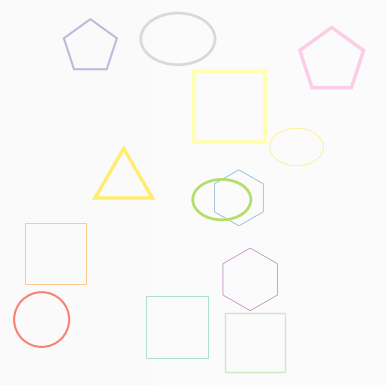[{"shape": "square", "thickness": 0.5, "radius": 0.4, "center": [0.456, 0.151]}, {"shape": "square", "thickness": 3, "radius": 0.46, "center": [0.592, 0.723]}, {"shape": "pentagon", "thickness": 1.5, "radius": 0.36, "center": [0.233, 0.878]}, {"shape": "circle", "thickness": 1.5, "radius": 0.36, "center": [0.107, 0.17]}, {"shape": "hexagon", "thickness": 0.5, "radius": 0.36, "center": [0.616, 0.486]}, {"shape": "square", "thickness": 0.5, "radius": 0.39, "center": [0.144, 0.341]}, {"shape": "oval", "thickness": 2, "radius": 0.38, "center": [0.572, 0.481]}, {"shape": "pentagon", "thickness": 2.5, "radius": 0.43, "center": [0.856, 0.842]}, {"shape": "oval", "thickness": 2, "radius": 0.48, "center": [0.459, 0.899]}, {"shape": "hexagon", "thickness": 0.5, "radius": 0.41, "center": [0.646, 0.274]}, {"shape": "square", "thickness": 1, "radius": 0.39, "center": [0.659, 0.111]}, {"shape": "oval", "thickness": 0.5, "radius": 0.35, "center": [0.765, 0.618]}, {"shape": "triangle", "thickness": 2.5, "radius": 0.43, "center": [0.319, 0.529]}]